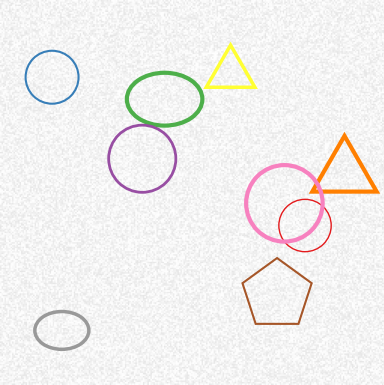[{"shape": "circle", "thickness": 1, "radius": 0.34, "center": [0.792, 0.414]}, {"shape": "circle", "thickness": 1.5, "radius": 0.34, "center": [0.135, 0.799]}, {"shape": "oval", "thickness": 3, "radius": 0.49, "center": [0.428, 0.742]}, {"shape": "circle", "thickness": 2, "radius": 0.44, "center": [0.37, 0.588]}, {"shape": "triangle", "thickness": 3, "radius": 0.48, "center": [0.895, 0.551]}, {"shape": "triangle", "thickness": 2.5, "radius": 0.36, "center": [0.599, 0.81]}, {"shape": "pentagon", "thickness": 1.5, "radius": 0.47, "center": [0.72, 0.235]}, {"shape": "circle", "thickness": 3, "radius": 0.5, "center": [0.739, 0.472]}, {"shape": "oval", "thickness": 2.5, "radius": 0.35, "center": [0.161, 0.142]}]